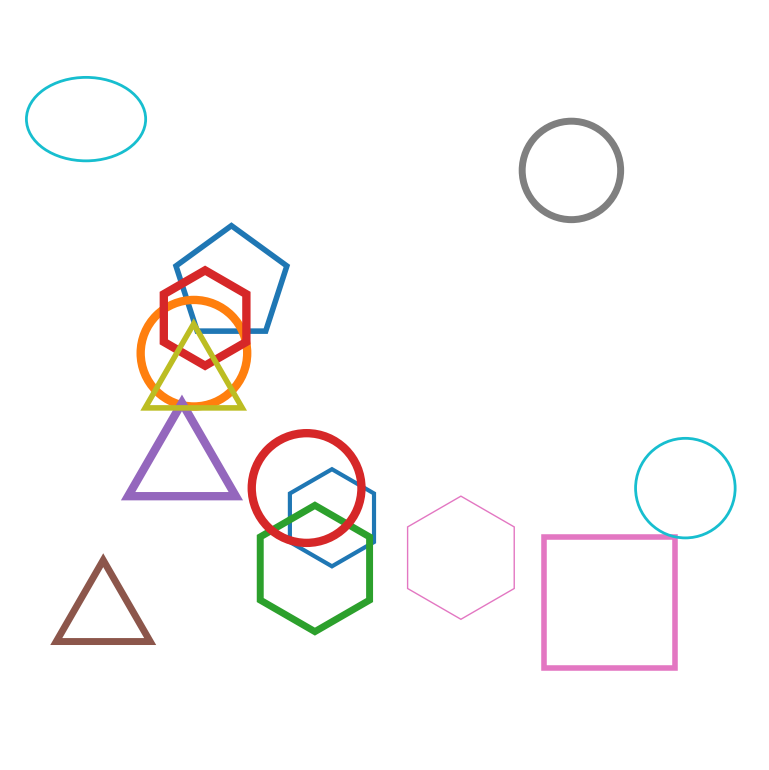[{"shape": "hexagon", "thickness": 1.5, "radius": 0.32, "center": [0.431, 0.328]}, {"shape": "pentagon", "thickness": 2, "radius": 0.38, "center": [0.301, 0.631]}, {"shape": "circle", "thickness": 3, "radius": 0.35, "center": [0.252, 0.541]}, {"shape": "hexagon", "thickness": 2.5, "radius": 0.41, "center": [0.409, 0.262]}, {"shape": "circle", "thickness": 3, "radius": 0.36, "center": [0.398, 0.366]}, {"shape": "hexagon", "thickness": 3, "radius": 0.31, "center": [0.266, 0.587]}, {"shape": "triangle", "thickness": 3, "radius": 0.4, "center": [0.236, 0.396]}, {"shape": "triangle", "thickness": 2.5, "radius": 0.35, "center": [0.134, 0.202]}, {"shape": "hexagon", "thickness": 0.5, "radius": 0.4, "center": [0.599, 0.276]}, {"shape": "square", "thickness": 2, "radius": 0.43, "center": [0.791, 0.217]}, {"shape": "circle", "thickness": 2.5, "radius": 0.32, "center": [0.742, 0.779]}, {"shape": "triangle", "thickness": 2, "radius": 0.36, "center": [0.252, 0.507]}, {"shape": "circle", "thickness": 1, "radius": 0.32, "center": [0.89, 0.366]}, {"shape": "oval", "thickness": 1, "radius": 0.39, "center": [0.112, 0.845]}]